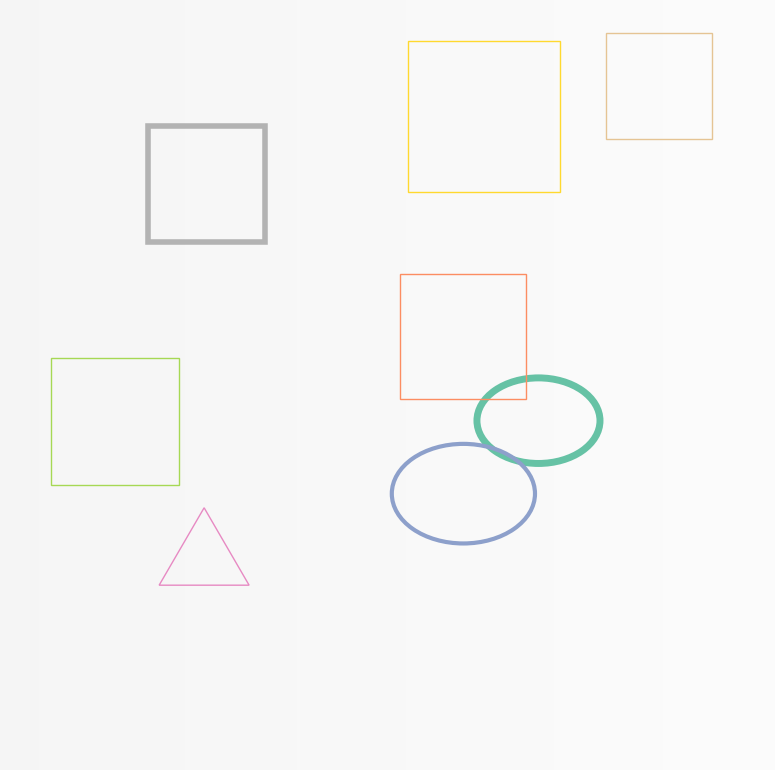[{"shape": "oval", "thickness": 2.5, "radius": 0.4, "center": [0.695, 0.454]}, {"shape": "square", "thickness": 0.5, "radius": 0.4, "center": [0.597, 0.563]}, {"shape": "oval", "thickness": 1.5, "radius": 0.46, "center": [0.598, 0.359]}, {"shape": "triangle", "thickness": 0.5, "radius": 0.34, "center": [0.263, 0.274]}, {"shape": "square", "thickness": 0.5, "radius": 0.41, "center": [0.149, 0.453]}, {"shape": "square", "thickness": 0.5, "radius": 0.49, "center": [0.624, 0.849]}, {"shape": "square", "thickness": 0.5, "radius": 0.34, "center": [0.85, 0.888]}, {"shape": "square", "thickness": 2, "radius": 0.38, "center": [0.267, 0.761]}]